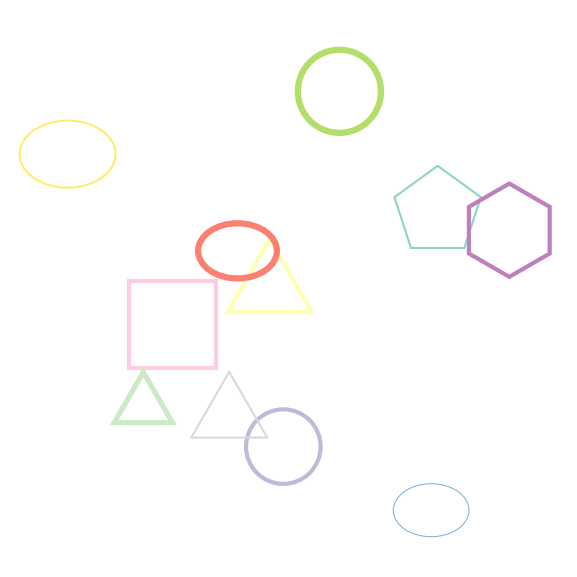[{"shape": "pentagon", "thickness": 1, "radius": 0.39, "center": [0.758, 0.633]}, {"shape": "triangle", "thickness": 2, "radius": 0.42, "center": [0.467, 0.501]}, {"shape": "circle", "thickness": 2, "radius": 0.32, "center": [0.491, 0.226]}, {"shape": "oval", "thickness": 3, "radius": 0.34, "center": [0.411, 0.565]}, {"shape": "oval", "thickness": 0.5, "radius": 0.33, "center": [0.747, 0.116]}, {"shape": "circle", "thickness": 3, "radius": 0.36, "center": [0.588, 0.841]}, {"shape": "square", "thickness": 2, "radius": 0.38, "center": [0.298, 0.437]}, {"shape": "triangle", "thickness": 1, "radius": 0.38, "center": [0.397, 0.279]}, {"shape": "hexagon", "thickness": 2, "radius": 0.4, "center": [0.882, 0.601]}, {"shape": "triangle", "thickness": 2.5, "radius": 0.29, "center": [0.248, 0.297]}, {"shape": "oval", "thickness": 1, "radius": 0.42, "center": [0.117, 0.732]}]